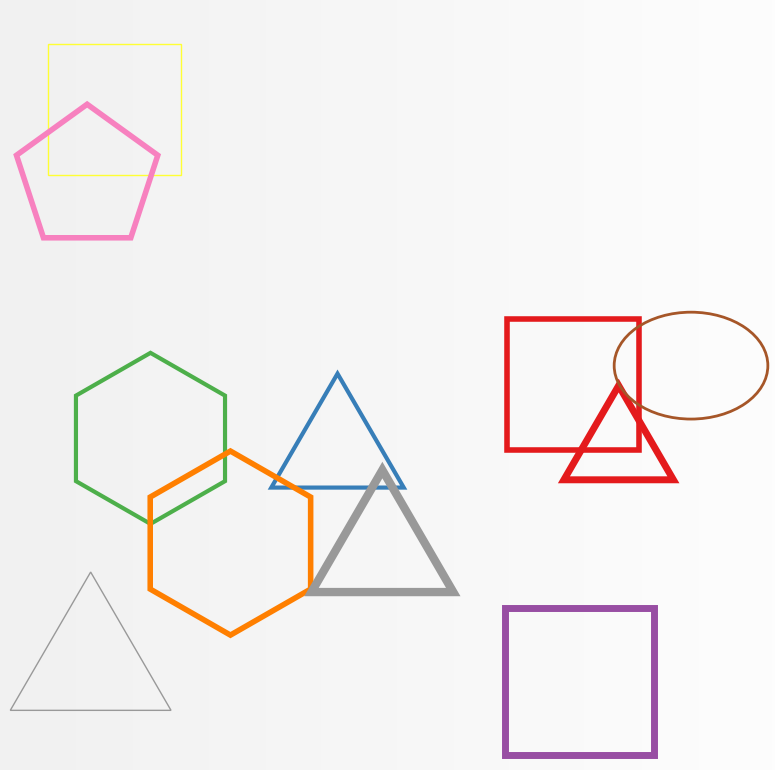[{"shape": "triangle", "thickness": 2.5, "radius": 0.41, "center": [0.798, 0.418]}, {"shape": "square", "thickness": 2, "radius": 0.43, "center": [0.74, 0.501]}, {"shape": "triangle", "thickness": 1.5, "radius": 0.49, "center": [0.436, 0.416]}, {"shape": "hexagon", "thickness": 1.5, "radius": 0.56, "center": [0.194, 0.431]}, {"shape": "square", "thickness": 2.5, "radius": 0.48, "center": [0.748, 0.115]}, {"shape": "hexagon", "thickness": 2, "radius": 0.6, "center": [0.297, 0.295]}, {"shape": "square", "thickness": 0.5, "radius": 0.43, "center": [0.148, 0.858]}, {"shape": "oval", "thickness": 1, "radius": 0.5, "center": [0.892, 0.525]}, {"shape": "pentagon", "thickness": 2, "radius": 0.48, "center": [0.112, 0.769]}, {"shape": "triangle", "thickness": 0.5, "radius": 0.6, "center": [0.117, 0.137]}, {"shape": "triangle", "thickness": 3, "radius": 0.53, "center": [0.493, 0.284]}]